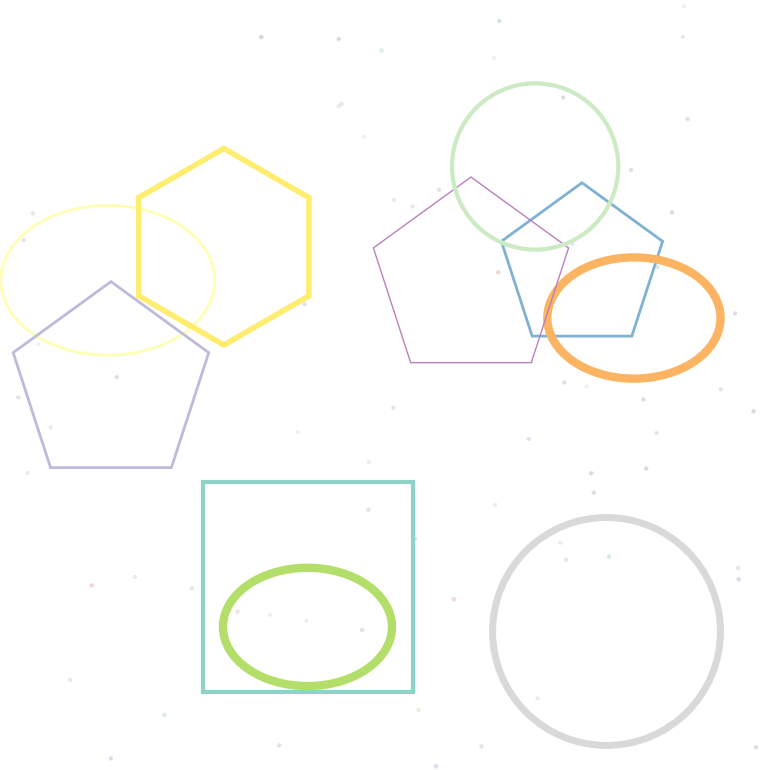[{"shape": "square", "thickness": 1.5, "radius": 0.68, "center": [0.4, 0.238]}, {"shape": "oval", "thickness": 1, "radius": 0.69, "center": [0.14, 0.636]}, {"shape": "pentagon", "thickness": 1, "radius": 0.67, "center": [0.144, 0.501]}, {"shape": "pentagon", "thickness": 1, "radius": 0.55, "center": [0.756, 0.653]}, {"shape": "oval", "thickness": 3, "radius": 0.56, "center": [0.823, 0.587]}, {"shape": "oval", "thickness": 3, "radius": 0.55, "center": [0.399, 0.186]}, {"shape": "circle", "thickness": 2.5, "radius": 0.74, "center": [0.788, 0.18]}, {"shape": "pentagon", "thickness": 0.5, "radius": 0.67, "center": [0.612, 0.637]}, {"shape": "circle", "thickness": 1.5, "radius": 0.54, "center": [0.695, 0.784]}, {"shape": "hexagon", "thickness": 2, "radius": 0.64, "center": [0.291, 0.68]}]